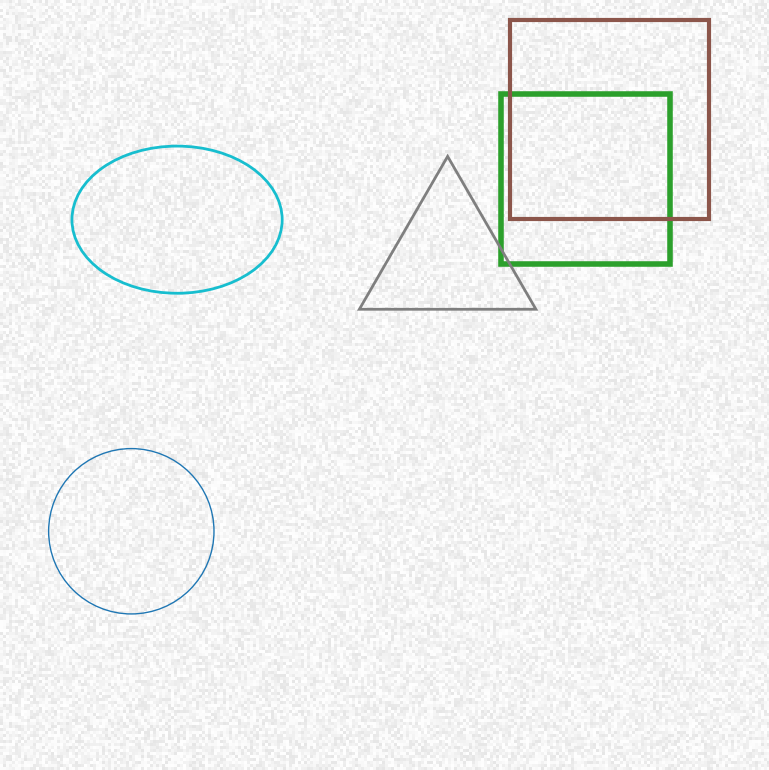[{"shape": "circle", "thickness": 0.5, "radius": 0.54, "center": [0.171, 0.31]}, {"shape": "square", "thickness": 2, "radius": 0.55, "center": [0.76, 0.768]}, {"shape": "square", "thickness": 1.5, "radius": 0.65, "center": [0.791, 0.845]}, {"shape": "triangle", "thickness": 1, "radius": 0.66, "center": [0.581, 0.665]}, {"shape": "oval", "thickness": 1, "radius": 0.68, "center": [0.23, 0.715]}]